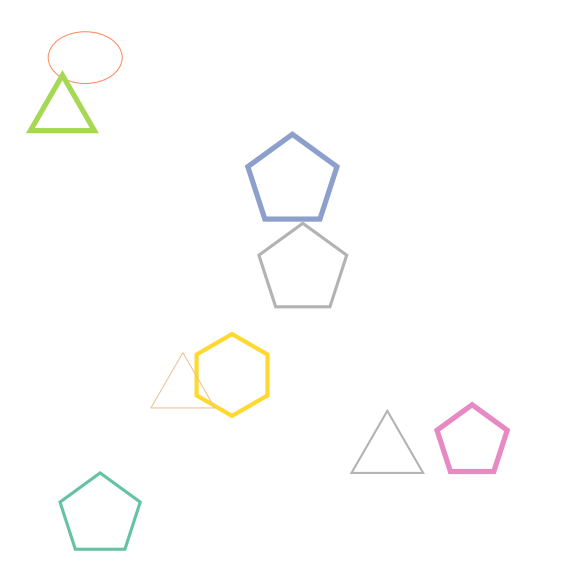[{"shape": "pentagon", "thickness": 1.5, "radius": 0.37, "center": [0.173, 0.107]}, {"shape": "oval", "thickness": 0.5, "radius": 0.32, "center": [0.148, 0.899]}, {"shape": "pentagon", "thickness": 2.5, "radius": 0.41, "center": [0.506, 0.685]}, {"shape": "pentagon", "thickness": 2.5, "radius": 0.32, "center": [0.818, 0.234]}, {"shape": "triangle", "thickness": 2.5, "radius": 0.32, "center": [0.108, 0.805]}, {"shape": "hexagon", "thickness": 2, "radius": 0.35, "center": [0.402, 0.35]}, {"shape": "triangle", "thickness": 0.5, "radius": 0.32, "center": [0.317, 0.325]}, {"shape": "pentagon", "thickness": 1.5, "radius": 0.4, "center": [0.524, 0.533]}, {"shape": "triangle", "thickness": 1, "radius": 0.36, "center": [0.671, 0.216]}]